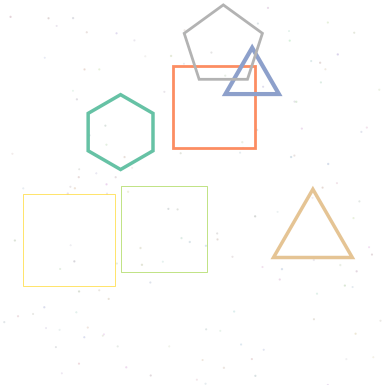[{"shape": "hexagon", "thickness": 2.5, "radius": 0.49, "center": [0.313, 0.657]}, {"shape": "square", "thickness": 2, "radius": 0.53, "center": [0.556, 0.721]}, {"shape": "triangle", "thickness": 3, "radius": 0.4, "center": [0.655, 0.796]}, {"shape": "square", "thickness": 0.5, "radius": 0.56, "center": [0.426, 0.405]}, {"shape": "square", "thickness": 0.5, "radius": 0.6, "center": [0.179, 0.376]}, {"shape": "triangle", "thickness": 2.5, "radius": 0.59, "center": [0.813, 0.39]}, {"shape": "pentagon", "thickness": 2, "radius": 0.53, "center": [0.58, 0.88]}]